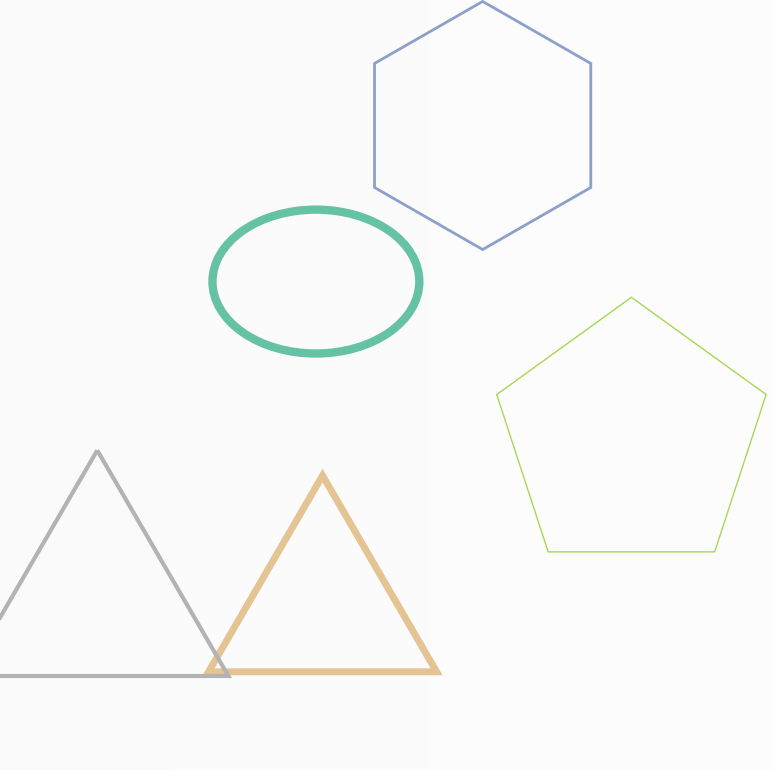[{"shape": "oval", "thickness": 3, "radius": 0.67, "center": [0.408, 0.634]}, {"shape": "hexagon", "thickness": 1, "radius": 0.81, "center": [0.623, 0.837]}, {"shape": "pentagon", "thickness": 0.5, "radius": 0.91, "center": [0.815, 0.431]}, {"shape": "triangle", "thickness": 2.5, "radius": 0.85, "center": [0.416, 0.212]}, {"shape": "triangle", "thickness": 1.5, "radius": 0.98, "center": [0.125, 0.22]}]